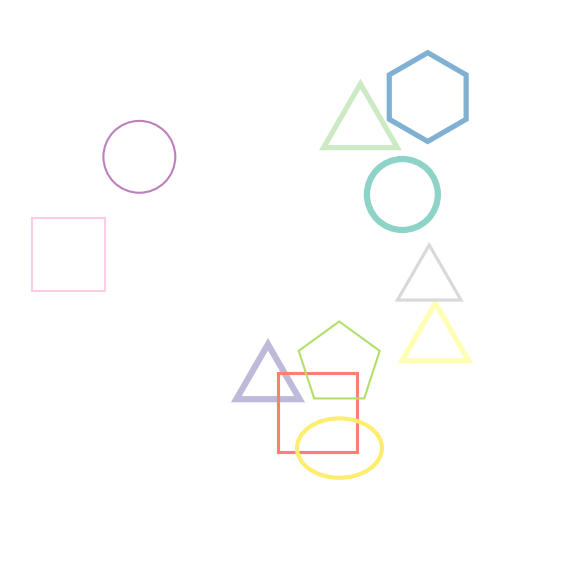[{"shape": "circle", "thickness": 3, "radius": 0.31, "center": [0.697, 0.662]}, {"shape": "triangle", "thickness": 2.5, "radius": 0.33, "center": [0.754, 0.408]}, {"shape": "triangle", "thickness": 3, "radius": 0.32, "center": [0.464, 0.34]}, {"shape": "square", "thickness": 1.5, "radius": 0.34, "center": [0.55, 0.284]}, {"shape": "hexagon", "thickness": 2.5, "radius": 0.38, "center": [0.741, 0.831]}, {"shape": "pentagon", "thickness": 1, "radius": 0.37, "center": [0.587, 0.369]}, {"shape": "square", "thickness": 1, "radius": 0.32, "center": [0.119, 0.559]}, {"shape": "triangle", "thickness": 1.5, "radius": 0.32, "center": [0.743, 0.511]}, {"shape": "circle", "thickness": 1, "radius": 0.31, "center": [0.241, 0.728]}, {"shape": "triangle", "thickness": 2.5, "radius": 0.37, "center": [0.624, 0.78]}, {"shape": "oval", "thickness": 2, "radius": 0.37, "center": [0.588, 0.223]}]